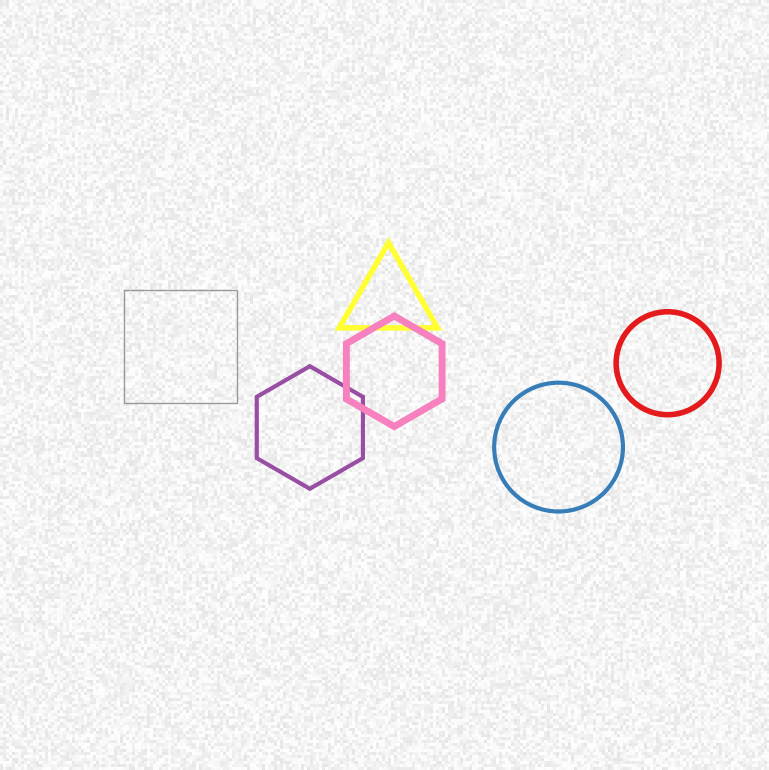[{"shape": "circle", "thickness": 2, "radius": 0.33, "center": [0.867, 0.528]}, {"shape": "circle", "thickness": 1.5, "radius": 0.42, "center": [0.725, 0.419]}, {"shape": "hexagon", "thickness": 1.5, "radius": 0.4, "center": [0.402, 0.445]}, {"shape": "triangle", "thickness": 2, "radius": 0.37, "center": [0.504, 0.611]}, {"shape": "hexagon", "thickness": 2.5, "radius": 0.36, "center": [0.512, 0.518]}, {"shape": "square", "thickness": 0.5, "radius": 0.37, "center": [0.234, 0.55]}]